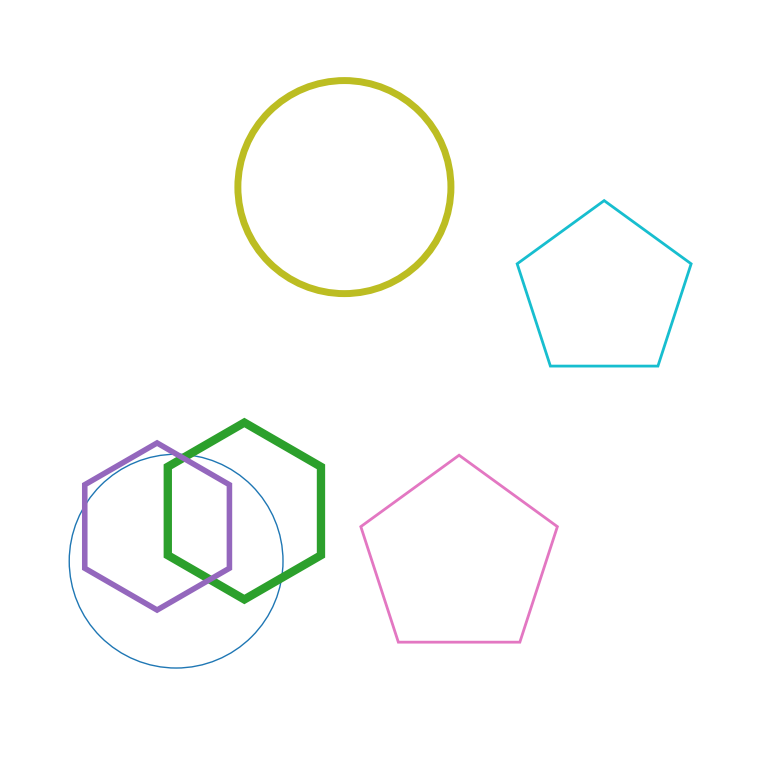[{"shape": "circle", "thickness": 0.5, "radius": 0.69, "center": [0.229, 0.271]}, {"shape": "hexagon", "thickness": 3, "radius": 0.57, "center": [0.317, 0.336]}, {"shape": "hexagon", "thickness": 2, "radius": 0.54, "center": [0.204, 0.316]}, {"shape": "pentagon", "thickness": 1, "radius": 0.67, "center": [0.596, 0.275]}, {"shape": "circle", "thickness": 2.5, "radius": 0.69, "center": [0.447, 0.757]}, {"shape": "pentagon", "thickness": 1, "radius": 0.59, "center": [0.785, 0.621]}]